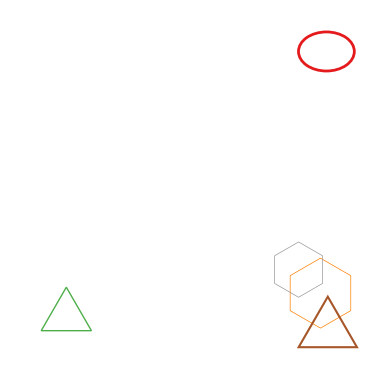[{"shape": "oval", "thickness": 2, "radius": 0.36, "center": [0.848, 0.866]}, {"shape": "triangle", "thickness": 1, "radius": 0.38, "center": [0.172, 0.179]}, {"shape": "hexagon", "thickness": 0.5, "radius": 0.45, "center": [0.832, 0.239]}, {"shape": "triangle", "thickness": 1.5, "radius": 0.44, "center": [0.851, 0.142]}, {"shape": "hexagon", "thickness": 0.5, "radius": 0.36, "center": [0.776, 0.3]}]